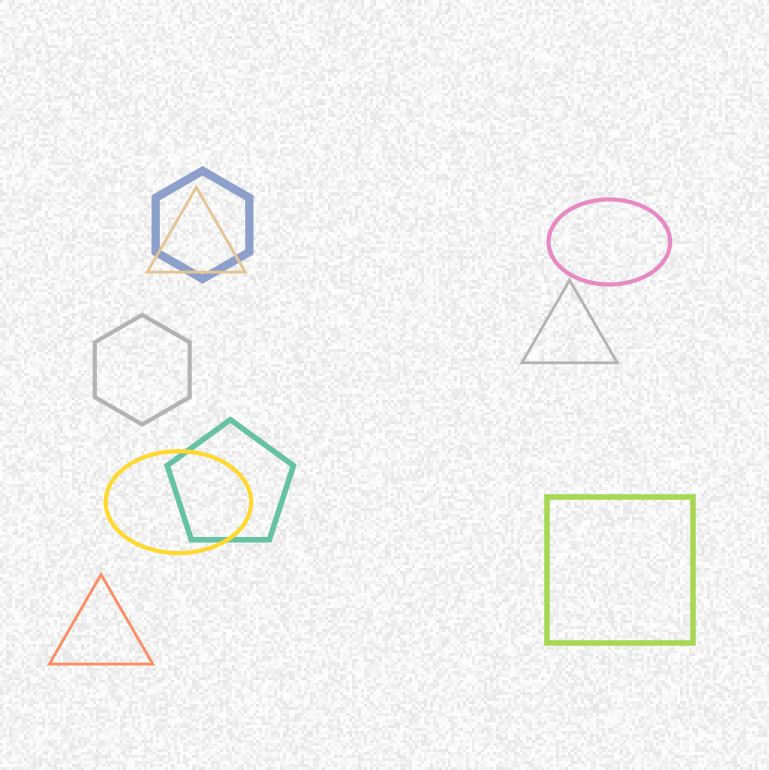[{"shape": "pentagon", "thickness": 2, "radius": 0.43, "center": [0.299, 0.369]}, {"shape": "triangle", "thickness": 1, "radius": 0.39, "center": [0.131, 0.176]}, {"shape": "hexagon", "thickness": 3, "radius": 0.35, "center": [0.263, 0.708]}, {"shape": "oval", "thickness": 1.5, "radius": 0.39, "center": [0.791, 0.686]}, {"shape": "square", "thickness": 2, "radius": 0.48, "center": [0.805, 0.26]}, {"shape": "oval", "thickness": 1.5, "radius": 0.47, "center": [0.232, 0.348]}, {"shape": "triangle", "thickness": 1, "radius": 0.37, "center": [0.255, 0.683]}, {"shape": "hexagon", "thickness": 1.5, "radius": 0.36, "center": [0.185, 0.52]}, {"shape": "triangle", "thickness": 1, "radius": 0.36, "center": [0.74, 0.565]}]